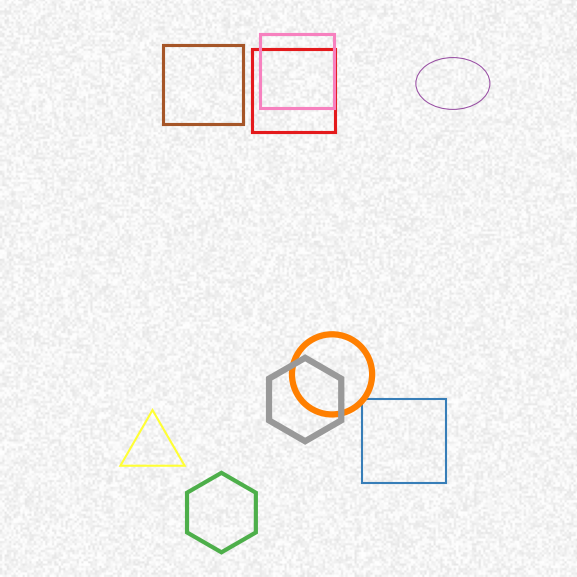[{"shape": "square", "thickness": 1.5, "radius": 0.36, "center": [0.508, 0.842]}, {"shape": "square", "thickness": 1, "radius": 0.36, "center": [0.699, 0.235]}, {"shape": "hexagon", "thickness": 2, "radius": 0.34, "center": [0.383, 0.112]}, {"shape": "oval", "thickness": 0.5, "radius": 0.32, "center": [0.784, 0.855]}, {"shape": "circle", "thickness": 3, "radius": 0.35, "center": [0.575, 0.351]}, {"shape": "triangle", "thickness": 1, "radius": 0.32, "center": [0.264, 0.225]}, {"shape": "square", "thickness": 1.5, "radius": 0.34, "center": [0.352, 0.853]}, {"shape": "square", "thickness": 1.5, "radius": 0.32, "center": [0.514, 0.876]}, {"shape": "hexagon", "thickness": 3, "radius": 0.36, "center": [0.528, 0.307]}]